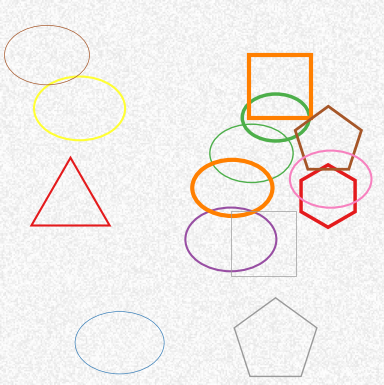[{"shape": "hexagon", "thickness": 2.5, "radius": 0.41, "center": [0.852, 0.491]}, {"shape": "triangle", "thickness": 1.5, "radius": 0.59, "center": [0.183, 0.473]}, {"shape": "oval", "thickness": 0.5, "radius": 0.58, "center": [0.311, 0.11]}, {"shape": "oval", "thickness": 1, "radius": 0.54, "center": [0.653, 0.602]}, {"shape": "oval", "thickness": 2.5, "radius": 0.44, "center": [0.716, 0.695]}, {"shape": "oval", "thickness": 1.5, "radius": 0.59, "center": [0.6, 0.378]}, {"shape": "square", "thickness": 3, "radius": 0.41, "center": [0.728, 0.775]}, {"shape": "oval", "thickness": 3, "radius": 0.52, "center": [0.604, 0.512]}, {"shape": "oval", "thickness": 1.5, "radius": 0.59, "center": [0.207, 0.718]}, {"shape": "oval", "thickness": 0.5, "radius": 0.55, "center": [0.122, 0.857]}, {"shape": "pentagon", "thickness": 2, "radius": 0.45, "center": [0.853, 0.634]}, {"shape": "oval", "thickness": 1.5, "radius": 0.53, "center": [0.859, 0.535]}, {"shape": "pentagon", "thickness": 1, "radius": 0.56, "center": [0.716, 0.114]}, {"shape": "square", "thickness": 0.5, "radius": 0.42, "center": [0.685, 0.368]}]